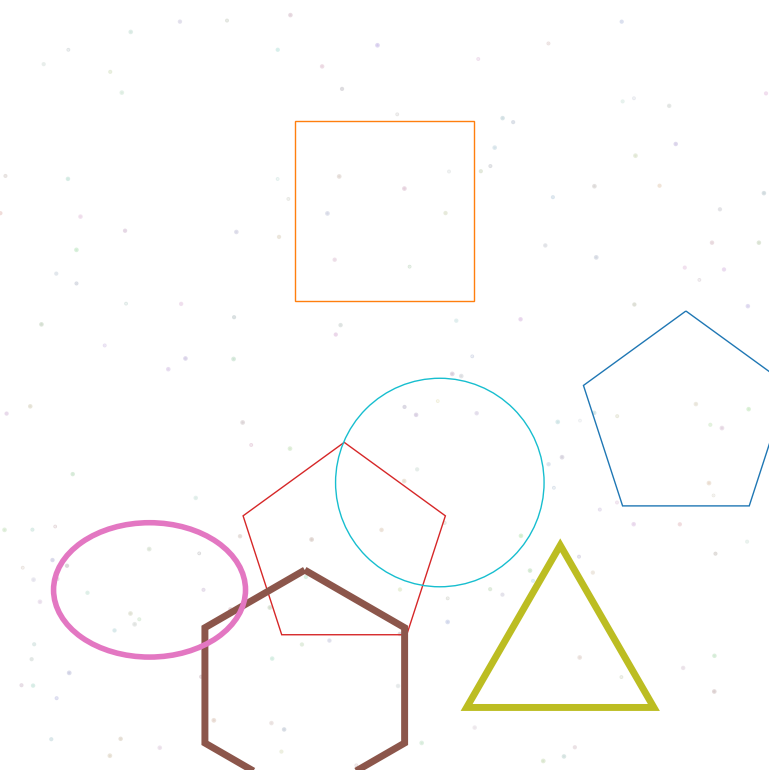[{"shape": "pentagon", "thickness": 0.5, "radius": 0.7, "center": [0.891, 0.456]}, {"shape": "square", "thickness": 0.5, "radius": 0.58, "center": [0.499, 0.726]}, {"shape": "pentagon", "thickness": 0.5, "radius": 0.69, "center": [0.447, 0.287]}, {"shape": "hexagon", "thickness": 2.5, "radius": 0.75, "center": [0.396, 0.11]}, {"shape": "oval", "thickness": 2, "radius": 0.62, "center": [0.194, 0.234]}, {"shape": "triangle", "thickness": 2.5, "radius": 0.7, "center": [0.728, 0.151]}, {"shape": "circle", "thickness": 0.5, "radius": 0.68, "center": [0.571, 0.373]}]